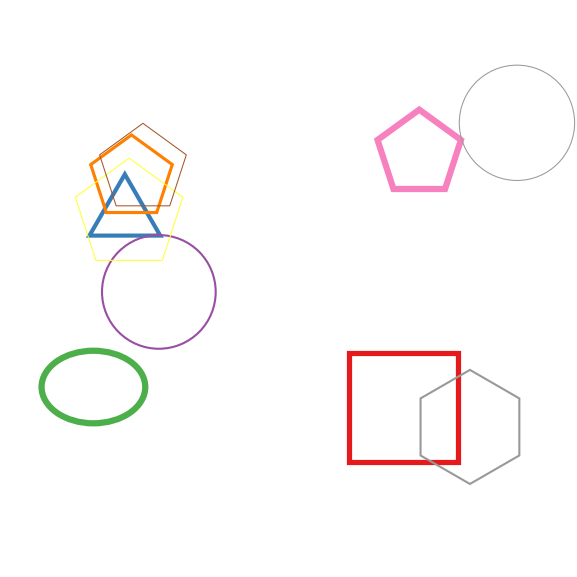[{"shape": "square", "thickness": 2.5, "radius": 0.47, "center": [0.699, 0.293]}, {"shape": "triangle", "thickness": 2, "radius": 0.35, "center": [0.216, 0.627]}, {"shape": "oval", "thickness": 3, "radius": 0.45, "center": [0.162, 0.329]}, {"shape": "circle", "thickness": 1, "radius": 0.49, "center": [0.275, 0.494]}, {"shape": "pentagon", "thickness": 1.5, "radius": 0.37, "center": [0.228, 0.691]}, {"shape": "pentagon", "thickness": 0.5, "radius": 0.49, "center": [0.224, 0.627]}, {"shape": "pentagon", "thickness": 0.5, "radius": 0.39, "center": [0.248, 0.707]}, {"shape": "pentagon", "thickness": 3, "radius": 0.38, "center": [0.726, 0.733]}, {"shape": "hexagon", "thickness": 1, "radius": 0.49, "center": [0.814, 0.26]}, {"shape": "circle", "thickness": 0.5, "radius": 0.5, "center": [0.895, 0.786]}]